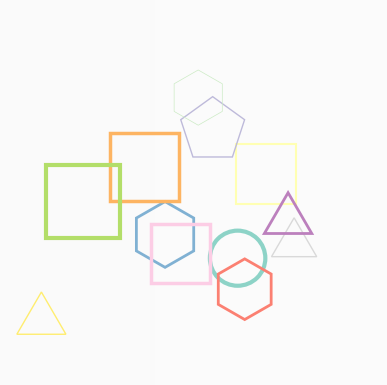[{"shape": "circle", "thickness": 3, "radius": 0.36, "center": [0.613, 0.329]}, {"shape": "square", "thickness": 1.5, "radius": 0.39, "center": [0.687, 0.548]}, {"shape": "pentagon", "thickness": 1, "radius": 0.43, "center": [0.549, 0.662]}, {"shape": "hexagon", "thickness": 2, "radius": 0.39, "center": [0.632, 0.249]}, {"shape": "hexagon", "thickness": 2, "radius": 0.43, "center": [0.426, 0.391]}, {"shape": "square", "thickness": 2.5, "radius": 0.44, "center": [0.372, 0.567]}, {"shape": "square", "thickness": 3, "radius": 0.47, "center": [0.215, 0.476]}, {"shape": "square", "thickness": 2.5, "radius": 0.38, "center": [0.466, 0.341]}, {"shape": "triangle", "thickness": 1, "radius": 0.34, "center": [0.759, 0.367]}, {"shape": "triangle", "thickness": 2, "radius": 0.35, "center": [0.743, 0.429]}, {"shape": "hexagon", "thickness": 0.5, "radius": 0.36, "center": [0.512, 0.746]}, {"shape": "triangle", "thickness": 1, "radius": 0.37, "center": [0.107, 0.168]}]